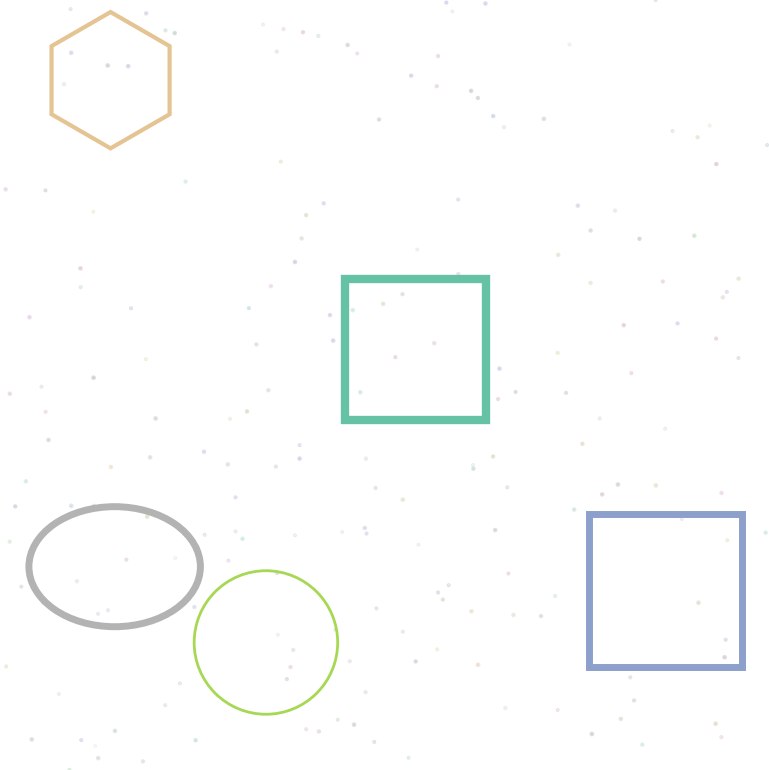[{"shape": "square", "thickness": 3, "radius": 0.46, "center": [0.539, 0.546]}, {"shape": "square", "thickness": 2.5, "radius": 0.5, "center": [0.864, 0.233]}, {"shape": "circle", "thickness": 1, "radius": 0.47, "center": [0.345, 0.166]}, {"shape": "hexagon", "thickness": 1.5, "radius": 0.44, "center": [0.144, 0.896]}, {"shape": "oval", "thickness": 2.5, "radius": 0.56, "center": [0.149, 0.264]}]